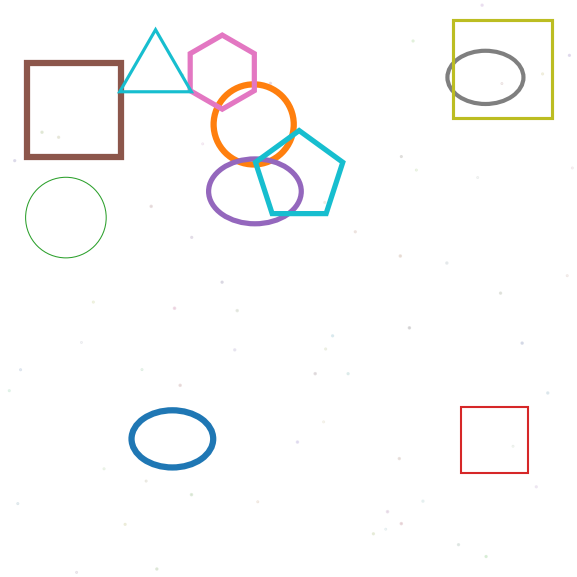[{"shape": "oval", "thickness": 3, "radius": 0.35, "center": [0.298, 0.239]}, {"shape": "circle", "thickness": 3, "radius": 0.35, "center": [0.439, 0.784]}, {"shape": "circle", "thickness": 0.5, "radius": 0.35, "center": [0.114, 0.622]}, {"shape": "square", "thickness": 1, "radius": 0.29, "center": [0.856, 0.238]}, {"shape": "oval", "thickness": 2.5, "radius": 0.4, "center": [0.441, 0.668]}, {"shape": "square", "thickness": 3, "radius": 0.41, "center": [0.128, 0.808]}, {"shape": "hexagon", "thickness": 2.5, "radius": 0.32, "center": [0.385, 0.874]}, {"shape": "oval", "thickness": 2, "radius": 0.33, "center": [0.841, 0.865]}, {"shape": "square", "thickness": 1.5, "radius": 0.43, "center": [0.871, 0.88]}, {"shape": "triangle", "thickness": 1.5, "radius": 0.36, "center": [0.269, 0.876]}, {"shape": "pentagon", "thickness": 2.5, "radius": 0.4, "center": [0.518, 0.694]}]